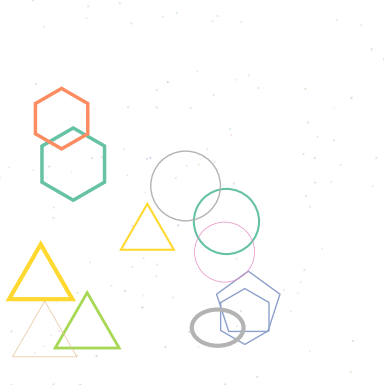[{"shape": "circle", "thickness": 1.5, "radius": 0.42, "center": [0.588, 0.425]}, {"shape": "hexagon", "thickness": 2.5, "radius": 0.47, "center": [0.19, 0.574]}, {"shape": "hexagon", "thickness": 2.5, "radius": 0.39, "center": [0.16, 0.692]}, {"shape": "pentagon", "thickness": 1, "radius": 0.43, "center": [0.645, 0.209]}, {"shape": "hexagon", "thickness": 1, "radius": 0.36, "center": [0.636, 0.178]}, {"shape": "circle", "thickness": 0.5, "radius": 0.39, "center": [0.583, 0.345]}, {"shape": "triangle", "thickness": 2, "radius": 0.48, "center": [0.226, 0.144]}, {"shape": "triangle", "thickness": 3, "radius": 0.48, "center": [0.106, 0.27]}, {"shape": "triangle", "thickness": 1.5, "radius": 0.4, "center": [0.383, 0.391]}, {"shape": "triangle", "thickness": 0.5, "radius": 0.48, "center": [0.116, 0.121]}, {"shape": "oval", "thickness": 3, "radius": 0.34, "center": [0.565, 0.149]}, {"shape": "circle", "thickness": 1, "radius": 0.45, "center": [0.482, 0.517]}]